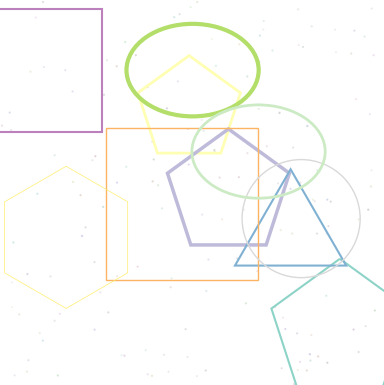[{"shape": "pentagon", "thickness": 1.5, "radius": 0.93, "center": [0.883, 0.141]}, {"shape": "pentagon", "thickness": 2, "radius": 0.7, "center": [0.491, 0.716]}, {"shape": "pentagon", "thickness": 2.5, "radius": 0.83, "center": [0.593, 0.499]}, {"shape": "triangle", "thickness": 1.5, "radius": 0.83, "center": [0.755, 0.394]}, {"shape": "square", "thickness": 1, "radius": 0.99, "center": [0.473, 0.469]}, {"shape": "oval", "thickness": 3, "radius": 0.86, "center": [0.5, 0.818]}, {"shape": "circle", "thickness": 1, "radius": 0.77, "center": [0.782, 0.432]}, {"shape": "square", "thickness": 1.5, "radius": 0.8, "center": [0.106, 0.817]}, {"shape": "oval", "thickness": 2, "radius": 0.87, "center": [0.672, 0.606]}, {"shape": "hexagon", "thickness": 0.5, "radius": 0.92, "center": [0.172, 0.384]}]